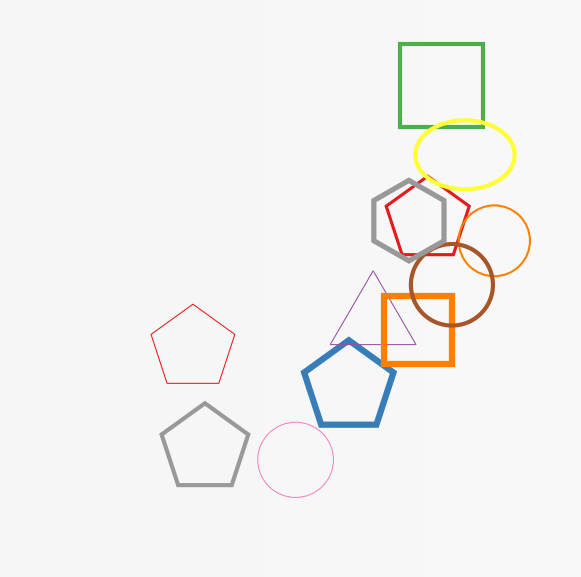[{"shape": "pentagon", "thickness": 0.5, "radius": 0.38, "center": [0.332, 0.397]}, {"shape": "pentagon", "thickness": 1.5, "radius": 0.38, "center": [0.736, 0.619]}, {"shape": "pentagon", "thickness": 3, "radius": 0.4, "center": [0.6, 0.329]}, {"shape": "square", "thickness": 2, "radius": 0.36, "center": [0.76, 0.851]}, {"shape": "triangle", "thickness": 0.5, "radius": 0.43, "center": [0.642, 0.445]}, {"shape": "circle", "thickness": 1, "radius": 0.31, "center": [0.85, 0.582]}, {"shape": "square", "thickness": 3, "radius": 0.29, "center": [0.72, 0.428]}, {"shape": "oval", "thickness": 2, "radius": 0.43, "center": [0.8, 0.731]}, {"shape": "circle", "thickness": 2, "radius": 0.35, "center": [0.777, 0.506]}, {"shape": "circle", "thickness": 0.5, "radius": 0.33, "center": [0.509, 0.203]}, {"shape": "pentagon", "thickness": 2, "radius": 0.39, "center": [0.353, 0.222]}, {"shape": "hexagon", "thickness": 2.5, "radius": 0.35, "center": [0.704, 0.617]}]